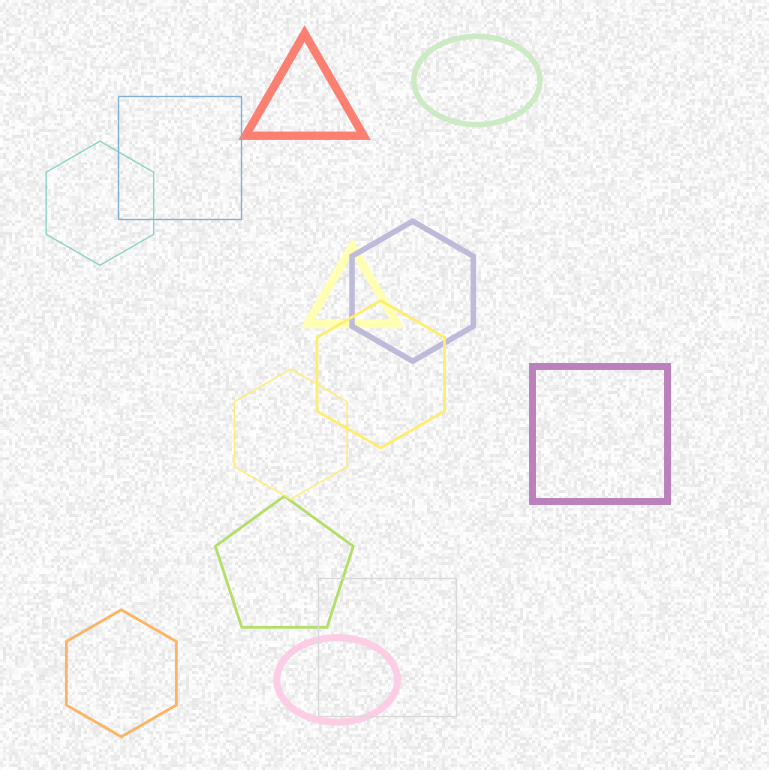[{"shape": "hexagon", "thickness": 0.5, "radius": 0.4, "center": [0.13, 0.736]}, {"shape": "triangle", "thickness": 3, "radius": 0.34, "center": [0.457, 0.613]}, {"shape": "hexagon", "thickness": 2, "radius": 0.45, "center": [0.536, 0.622]}, {"shape": "triangle", "thickness": 3, "radius": 0.44, "center": [0.396, 0.868]}, {"shape": "square", "thickness": 0.5, "radius": 0.4, "center": [0.233, 0.796]}, {"shape": "hexagon", "thickness": 1, "radius": 0.41, "center": [0.158, 0.126]}, {"shape": "pentagon", "thickness": 1, "radius": 0.47, "center": [0.369, 0.262]}, {"shape": "oval", "thickness": 2.5, "radius": 0.39, "center": [0.438, 0.117]}, {"shape": "square", "thickness": 0.5, "radius": 0.45, "center": [0.503, 0.16]}, {"shape": "square", "thickness": 2.5, "radius": 0.44, "center": [0.779, 0.437]}, {"shape": "oval", "thickness": 2, "radius": 0.41, "center": [0.619, 0.895]}, {"shape": "hexagon", "thickness": 0.5, "radius": 0.42, "center": [0.378, 0.436]}, {"shape": "hexagon", "thickness": 1, "radius": 0.48, "center": [0.495, 0.514]}]